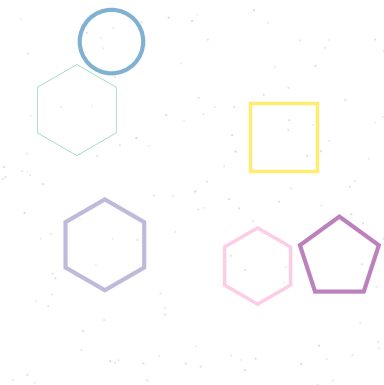[{"shape": "hexagon", "thickness": 0.5, "radius": 0.59, "center": [0.2, 0.714]}, {"shape": "hexagon", "thickness": 3, "radius": 0.59, "center": [0.272, 0.364]}, {"shape": "circle", "thickness": 3, "radius": 0.41, "center": [0.29, 0.892]}, {"shape": "hexagon", "thickness": 2.5, "radius": 0.5, "center": [0.669, 0.309]}, {"shape": "pentagon", "thickness": 3, "radius": 0.54, "center": [0.882, 0.33]}, {"shape": "square", "thickness": 2.5, "radius": 0.44, "center": [0.736, 0.644]}]